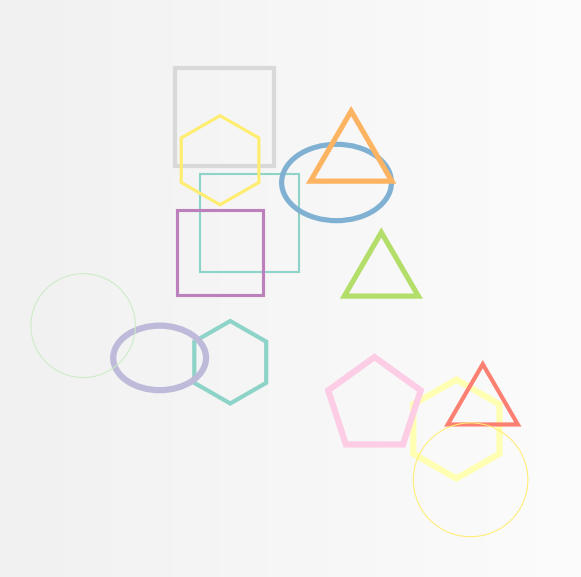[{"shape": "hexagon", "thickness": 2, "radius": 0.36, "center": [0.396, 0.372]}, {"shape": "square", "thickness": 1, "radius": 0.43, "center": [0.429, 0.613]}, {"shape": "hexagon", "thickness": 3, "radius": 0.43, "center": [0.785, 0.256]}, {"shape": "oval", "thickness": 3, "radius": 0.4, "center": [0.275, 0.379]}, {"shape": "triangle", "thickness": 2, "radius": 0.35, "center": [0.831, 0.299]}, {"shape": "oval", "thickness": 2.5, "radius": 0.47, "center": [0.579, 0.683]}, {"shape": "triangle", "thickness": 2.5, "radius": 0.4, "center": [0.604, 0.726]}, {"shape": "triangle", "thickness": 2.5, "radius": 0.37, "center": [0.656, 0.523]}, {"shape": "pentagon", "thickness": 3, "radius": 0.42, "center": [0.644, 0.297]}, {"shape": "square", "thickness": 2, "radius": 0.42, "center": [0.387, 0.796]}, {"shape": "square", "thickness": 1.5, "radius": 0.37, "center": [0.379, 0.561]}, {"shape": "circle", "thickness": 0.5, "radius": 0.45, "center": [0.143, 0.435]}, {"shape": "hexagon", "thickness": 1.5, "radius": 0.39, "center": [0.379, 0.722]}, {"shape": "circle", "thickness": 0.5, "radius": 0.49, "center": [0.81, 0.168]}]